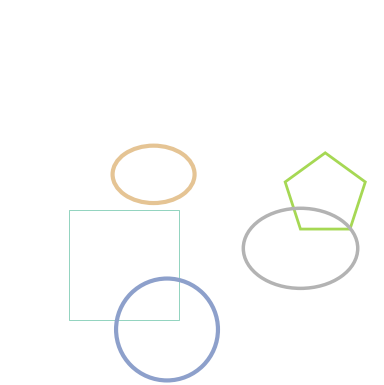[{"shape": "square", "thickness": 0.5, "radius": 0.71, "center": [0.322, 0.312]}, {"shape": "circle", "thickness": 3, "radius": 0.66, "center": [0.434, 0.144]}, {"shape": "pentagon", "thickness": 2, "radius": 0.55, "center": [0.845, 0.494]}, {"shape": "oval", "thickness": 3, "radius": 0.53, "center": [0.399, 0.547]}, {"shape": "oval", "thickness": 2.5, "radius": 0.74, "center": [0.781, 0.355]}]